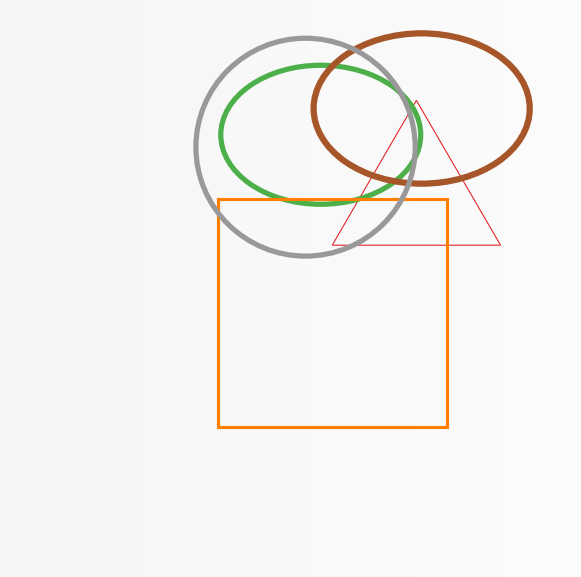[{"shape": "triangle", "thickness": 0.5, "radius": 0.84, "center": [0.716, 0.658]}, {"shape": "oval", "thickness": 2.5, "radius": 0.86, "center": [0.552, 0.766]}, {"shape": "square", "thickness": 1.5, "radius": 0.99, "center": [0.572, 0.457]}, {"shape": "oval", "thickness": 3, "radius": 0.93, "center": [0.725, 0.811]}, {"shape": "circle", "thickness": 2.5, "radius": 0.94, "center": [0.526, 0.744]}]